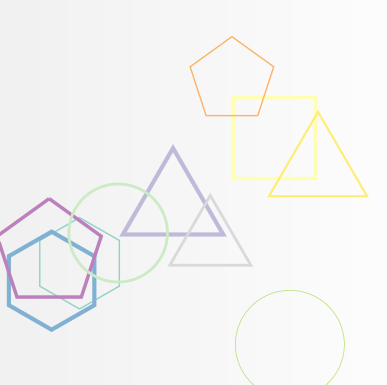[{"shape": "hexagon", "thickness": 1, "radius": 0.59, "center": [0.205, 0.316]}, {"shape": "square", "thickness": 2.5, "radius": 0.53, "center": [0.706, 0.643]}, {"shape": "triangle", "thickness": 3, "radius": 0.75, "center": [0.447, 0.466]}, {"shape": "hexagon", "thickness": 3, "radius": 0.64, "center": [0.133, 0.271]}, {"shape": "pentagon", "thickness": 1, "radius": 0.57, "center": [0.599, 0.791]}, {"shape": "circle", "thickness": 0.5, "radius": 0.7, "center": [0.748, 0.105]}, {"shape": "triangle", "thickness": 2, "radius": 0.6, "center": [0.543, 0.372]}, {"shape": "pentagon", "thickness": 2.5, "radius": 0.71, "center": [0.127, 0.343]}, {"shape": "circle", "thickness": 2, "radius": 0.64, "center": [0.305, 0.395]}, {"shape": "triangle", "thickness": 1.5, "radius": 0.73, "center": [0.821, 0.563]}]